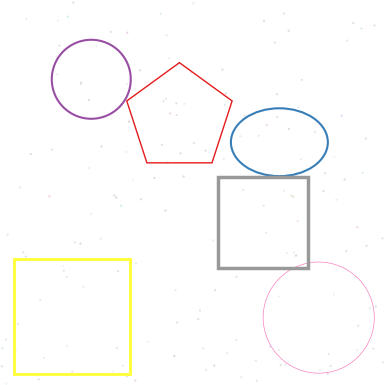[{"shape": "pentagon", "thickness": 1, "radius": 0.72, "center": [0.466, 0.693]}, {"shape": "oval", "thickness": 1.5, "radius": 0.63, "center": [0.726, 0.631]}, {"shape": "circle", "thickness": 1.5, "radius": 0.51, "center": [0.237, 0.794]}, {"shape": "square", "thickness": 2, "radius": 0.75, "center": [0.187, 0.178]}, {"shape": "circle", "thickness": 0.5, "radius": 0.72, "center": [0.828, 0.175]}, {"shape": "square", "thickness": 2.5, "radius": 0.59, "center": [0.683, 0.422]}]